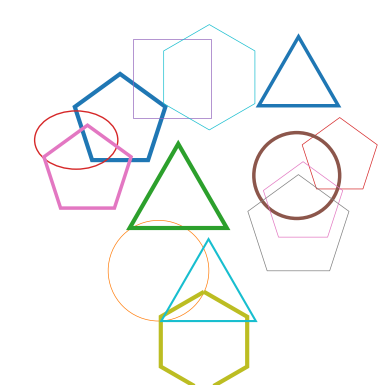[{"shape": "triangle", "thickness": 2.5, "radius": 0.6, "center": [0.775, 0.785]}, {"shape": "pentagon", "thickness": 3, "radius": 0.62, "center": [0.312, 0.684]}, {"shape": "circle", "thickness": 0.5, "radius": 0.65, "center": [0.412, 0.297]}, {"shape": "triangle", "thickness": 3, "radius": 0.73, "center": [0.463, 0.481]}, {"shape": "pentagon", "thickness": 0.5, "radius": 0.51, "center": [0.882, 0.592]}, {"shape": "oval", "thickness": 1, "radius": 0.54, "center": [0.198, 0.636]}, {"shape": "square", "thickness": 0.5, "radius": 0.51, "center": [0.447, 0.796]}, {"shape": "circle", "thickness": 2.5, "radius": 0.56, "center": [0.771, 0.544]}, {"shape": "pentagon", "thickness": 0.5, "radius": 0.54, "center": [0.787, 0.472]}, {"shape": "pentagon", "thickness": 2.5, "radius": 0.59, "center": [0.227, 0.556]}, {"shape": "pentagon", "thickness": 0.5, "radius": 0.69, "center": [0.775, 0.408]}, {"shape": "hexagon", "thickness": 3, "radius": 0.65, "center": [0.53, 0.113]}, {"shape": "hexagon", "thickness": 0.5, "radius": 0.68, "center": [0.544, 0.799]}, {"shape": "triangle", "thickness": 1.5, "radius": 0.71, "center": [0.542, 0.237]}]